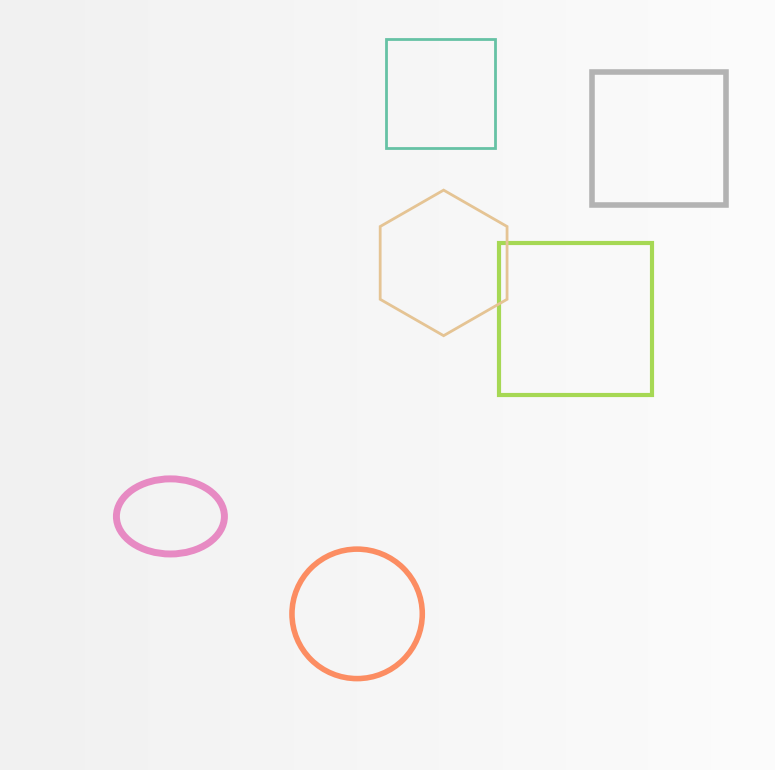[{"shape": "square", "thickness": 1, "radius": 0.35, "center": [0.569, 0.879]}, {"shape": "circle", "thickness": 2, "radius": 0.42, "center": [0.461, 0.203]}, {"shape": "oval", "thickness": 2.5, "radius": 0.35, "center": [0.22, 0.329]}, {"shape": "square", "thickness": 1.5, "radius": 0.49, "center": [0.742, 0.586]}, {"shape": "hexagon", "thickness": 1, "radius": 0.47, "center": [0.572, 0.659]}, {"shape": "square", "thickness": 2, "radius": 0.43, "center": [0.85, 0.82]}]